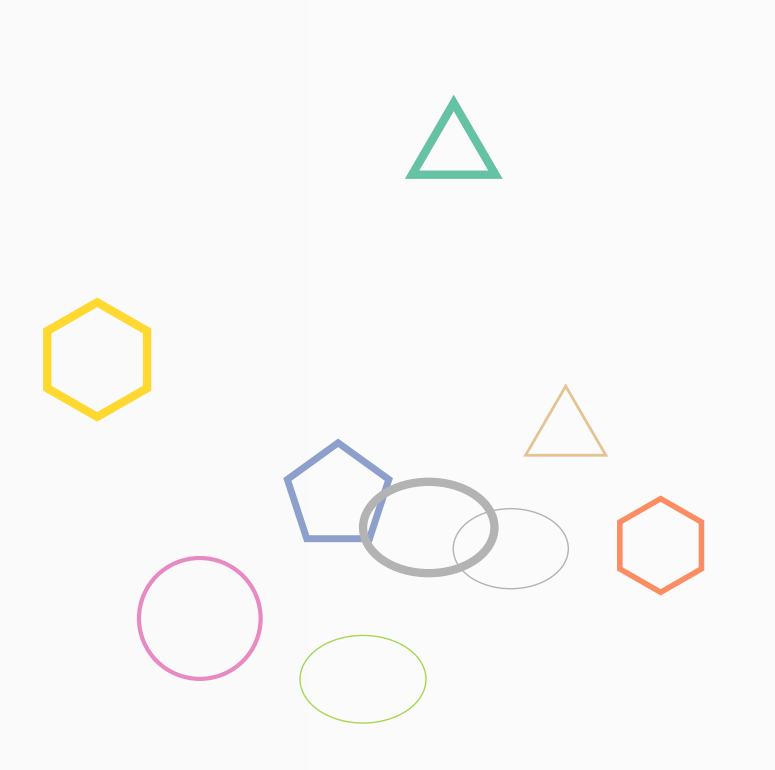[{"shape": "triangle", "thickness": 3, "radius": 0.31, "center": [0.586, 0.804]}, {"shape": "hexagon", "thickness": 2, "radius": 0.3, "center": [0.852, 0.292]}, {"shape": "pentagon", "thickness": 2.5, "radius": 0.34, "center": [0.436, 0.356]}, {"shape": "circle", "thickness": 1.5, "radius": 0.39, "center": [0.258, 0.197]}, {"shape": "oval", "thickness": 0.5, "radius": 0.41, "center": [0.468, 0.118]}, {"shape": "hexagon", "thickness": 3, "radius": 0.37, "center": [0.125, 0.533]}, {"shape": "triangle", "thickness": 1, "radius": 0.3, "center": [0.73, 0.439]}, {"shape": "oval", "thickness": 0.5, "radius": 0.37, "center": [0.659, 0.287]}, {"shape": "oval", "thickness": 3, "radius": 0.42, "center": [0.553, 0.315]}]